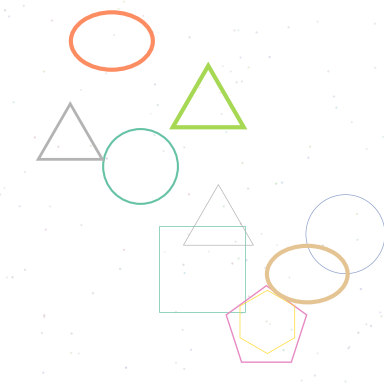[{"shape": "circle", "thickness": 1.5, "radius": 0.49, "center": [0.365, 0.568]}, {"shape": "square", "thickness": 0.5, "radius": 0.56, "center": [0.525, 0.302]}, {"shape": "oval", "thickness": 3, "radius": 0.53, "center": [0.291, 0.893]}, {"shape": "circle", "thickness": 0.5, "radius": 0.51, "center": [0.897, 0.392]}, {"shape": "pentagon", "thickness": 1, "radius": 0.55, "center": [0.692, 0.148]}, {"shape": "triangle", "thickness": 3, "radius": 0.53, "center": [0.541, 0.723]}, {"shape": "hexagon", "thickness": 0.5, "radius": 0.41, "center": [0.694, 0.164]}, {"shape": "oval", "thickness": 3, "radius": 0.52, "center": [0.798, 0.288]}, {"shape": "triangle", "thickness": 0.5, "radius": 0.53, "center": [0.567, 0.416]}, {"shape": "triangle", "thickness": 2, "radius": 0.48, "center": [0.182, 0.634]}]